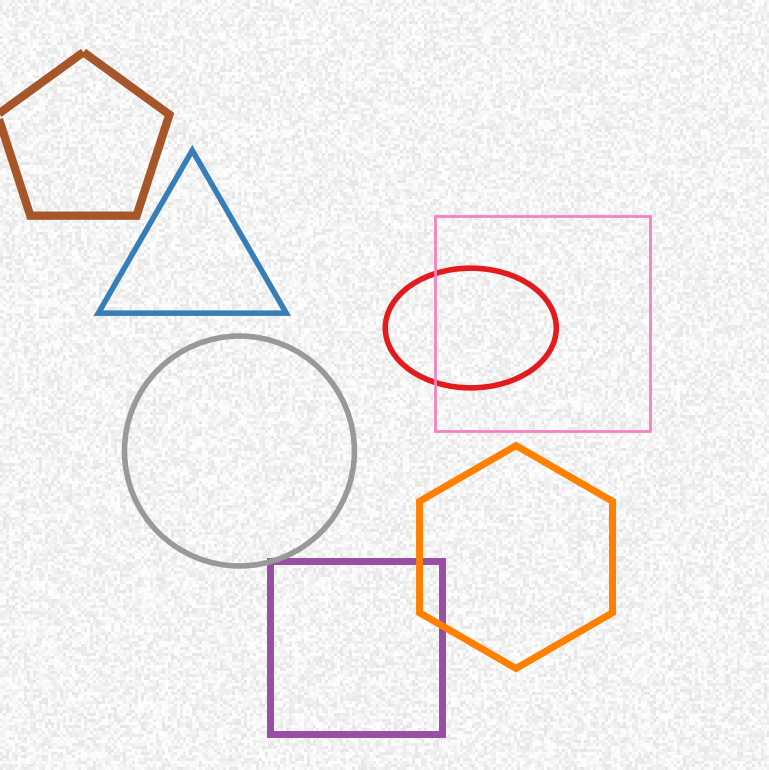[{"shape": "oval", "thickness": 2, "radius": 0.56, "center": [0.611, 0.574]}, {"shape": "triangle", "thickness": 2, "radius": 0.7, "center": [0.25, 0.664]}, {"shape": "square", "thickness": 2.5, "radius": 0.56, "center": [0.462, 0.159]}, {"shape": "hexagon", "thickness": 2.5, "radius": 0.72, "center": [0.67, 0.277]}, {"shape": "pentagon", "thickness": 3, "radius": 0.59, "center": [0.108, 0.815]}, {"shape": "square", "thickness": 1, "radius": 0.7, "center": [0.705, 0.58]}, {"shape": "circle", "thickness": 2, "radius": 0.75, "center": [0.311, 0.414]}]